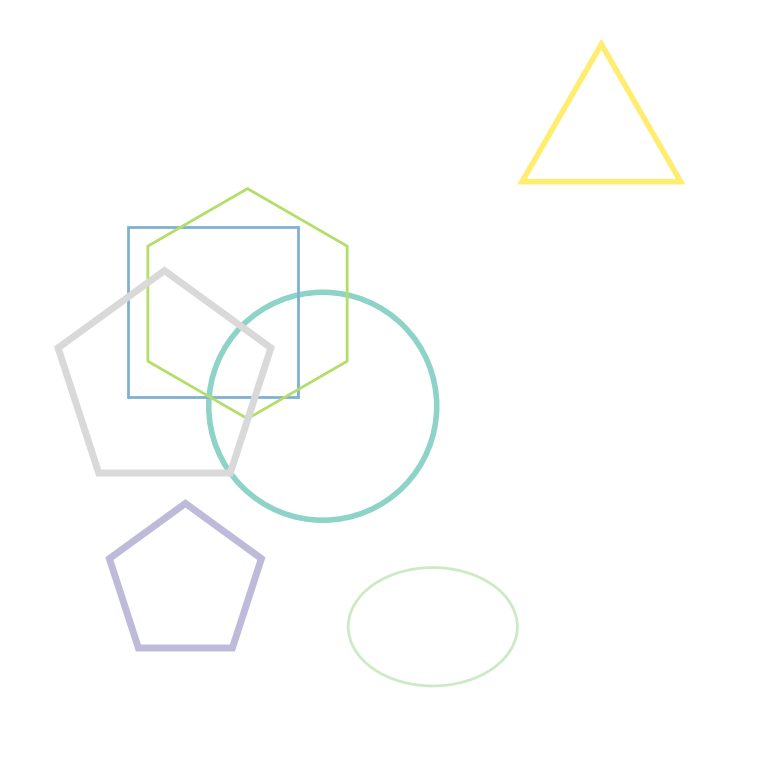[{"shape": "circle", "thickness": 2, "radius": 0.74, "center": [0.419, 0.472]}, {"shape": "pentagon", "thickness": 2.5, "radius": 0.52, "center": [0.241, 0.242]}, {"shape": "square", "thickness": 1, "radius": 0.55, "center": [0.277, 0.595]}, {"shape": "hexagon", "thickness": 1, "radius": 0.75, "center": [0.321, 0.606]}, {"shape": "pentagon", "thickness": 2.5, "radius": 0.73, "center": [0.214, 0.503]}, {"shape": "oval", "thickness": 1, "radius": 0.55, "center": [0.562, 0.186]}, {"shape": "triangle", "thickness": 2, "radius": 0.59, "center": [0.781, 0.824]}]